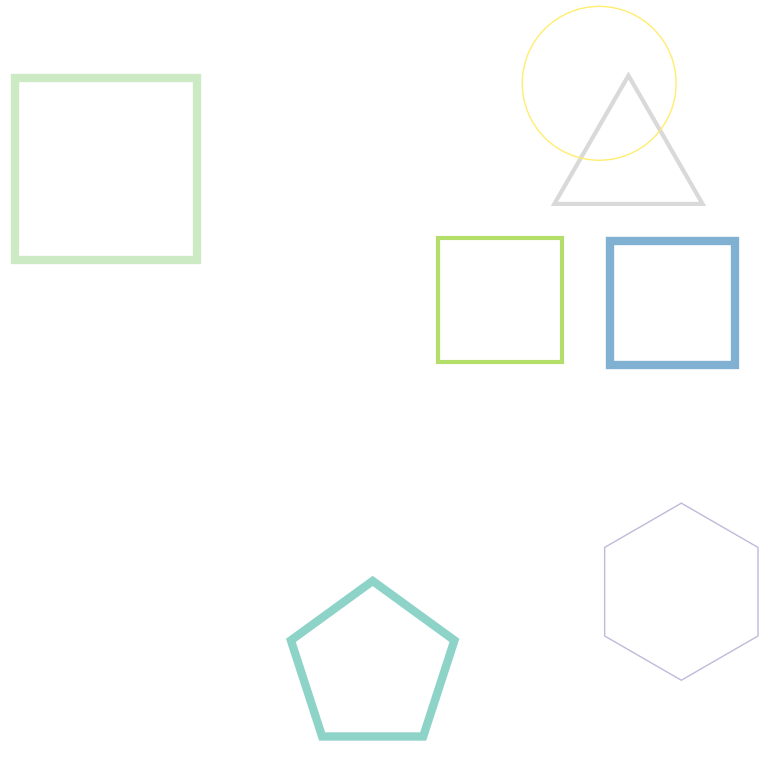[{"shape": "pentagon", "thickness": 3, "radius": 0.56, "center": [0.484, 0.134]}, {"shape": "hexagon", "thickness": 0.5, "radius": 0.57, "center": [0.885, 0.232]}, {"shape": "square", "thickness": 3, "radius": 0.4, "center": [0.873, 0.606]}, {"shape": "square", "thickness": 1.5, "radius": 0.4, "center": [0.649, 0.61]}, {"shape": "triangle", "thickness": 1.5, "radius": 0.56, "center": [0.816, 0.791]}, {"shape": "square", "thickness": 3, "radius": 0.59, "center": [0.138, 0.78]}, {"shape": "circle", "thickness": 0.5, "radius": 0.5, "center": [0.778, 0.892]}]